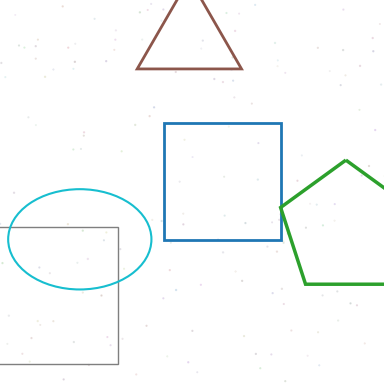[{"shape": "square", "thickness": 2, "radius": 0.76, "center": [0.577, 0.528]}, {"shape": "pentagon", "thickness": 2.5, "radius": 0.89, "center": [0.898, 0.406]}, {"shape": "triangle", "thickness": 2, "radius": 0.78, "center": [0.492, 0.899]}, {"shape": "square", "thickness": 1, "radius": 0.89, "center": [0.128, 0.232]}, {"shape": "oval", "thickness": 1.5, "radius": 0.93, "center": [0.207, 0.378]}]